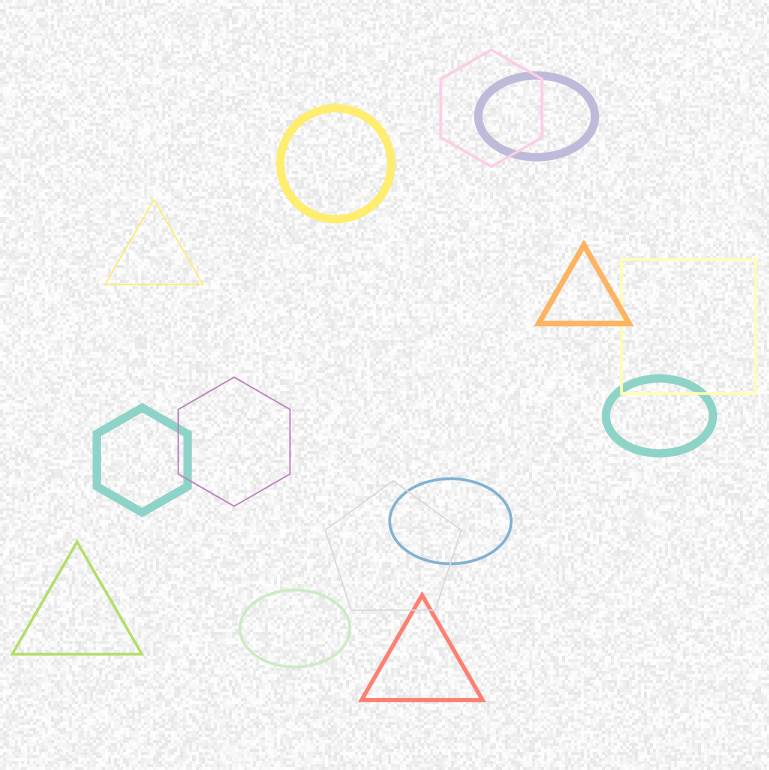[{"shape": "hexagon", "thickness": 3, "radius": 0.34, "center": [0.185, 0.402]}, {"shape": "oval", "thickness": 3, "radius": 0.35, "center": [0.856, 0.46]}, {"shape": "square", "thickness": 1, "radius": 0.44, "center": [0.893, 0.577]}, {"shape": "oval", "thickness": 3, "radius": 0.38, "center": [0.697, 0.849]}, {"shape": "triangle", "thickness": 1.5, "radius": 0.45, "center": [0.548, 0.136]}, {"shape": "oval", "thickness": 1, "radius": 0.39, "center": [0.585, 0.323]}, {"shape": "triangle", "thickness": 2, "radius": 0.34, "center": [0.758, 0.614]}, {"shape": "triangle", "thickness": 1, "radius": 0.49, "center": [0.1, 0.199]}, {"shape": "hexagon", "thickness": 1, "radius": 0.38, "center": [0.638, 0.859]}, {"shape": "pentagon", "thickness": 0.5, "radius": 0.46, "center": [0.511, 0.283]}, {"shape": "hexagon", "thickness": 0.5, "radius": 0.42, "center": [0.304, 0.426]}, {"shape": "oval", "thickness": 1, "radius": 0.36, "center": [0.383, 0.184]}, {"shape": "circle", "thickness": 3, "radius": 0.36, "center": [0.436, 0.787]}, {"shape": "triangle", "thickness": 0.5, "radius": 0.37, "center": [0.2, 0.667]}]